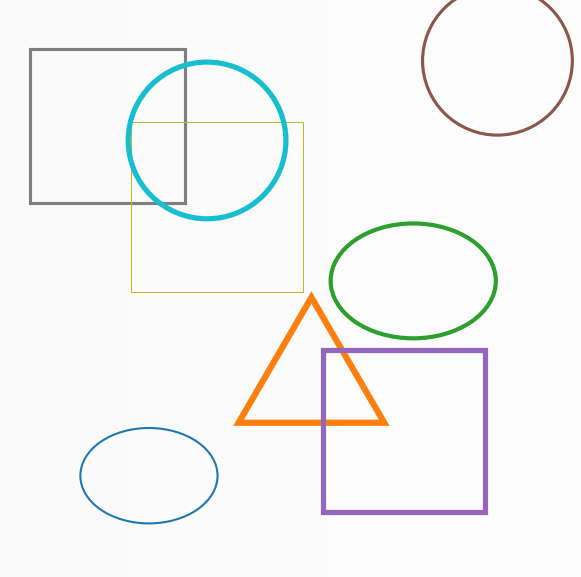[{"shape": "oval", "thickness": 1, "radius": 0.59, "center": [0.256, 0.175]}, {"shape": "triangle", "thickness": 3, "radius": 0.72, "center": [0.536, 0.339]}, {"shape": "oval", "thickness": 2, "radius": 0.71, "center": [0.711, 0.513]}, {"shape": "square", "thickness": 2.5, "radius": 0.7, "center": [0.695, 0.253]}, {"shape": "circle", "thickness": 1.5, "radius": 0.64, "center": [0.856, 0.894]}, {"shape": "square", "thickness": 1.5, "radius": 0.67, "center": [0.185, 0.78]}, {"shape": "square", "thickness": 0.5, "radius": 0.74, "center": [0.374, 0.641]}, {"shape": "circle", "thickness": 2.5, "radius": 0.68, "center": [0.356, 0.756]}]